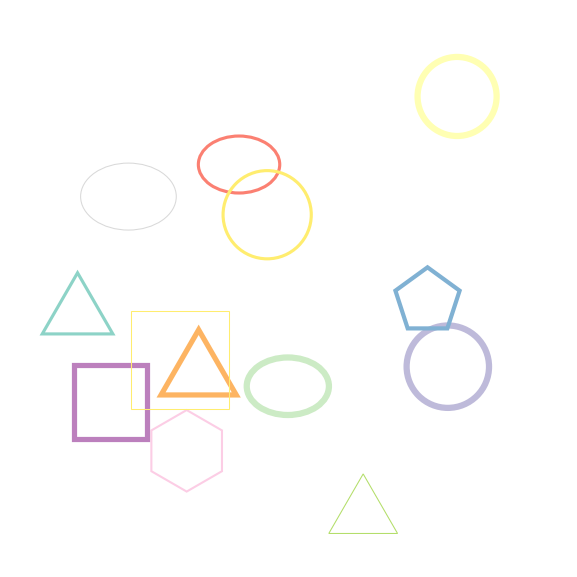[{"shape": "triangle", "thickness": 1.5, "radius": 0.35, "center": [0.134, 0.456]}, {"shape": "circle", "thickness": 3, "radius": 0.34, "center": [0.792, 0.832]}, {"shape": "circle", "thickness": 3, "radius": 0.36, "center": [0.775, 0.364]}, {"shape": "oval", "thickness": 1.5, "radius": 0.35, "center": [0.414, 0.714]}, {"shape": "pentagon", "thickness": 2, "radius": 0.29, "center": [0.74, 0.478]}, {"shape": "triangle", "thickness": 2.5, "radius": 0.38, "center": [0.344, 0.353]}, {"shape": "triangle", "thickness": 0.5, "radius": 0.34, "center": [0.629, 0.11]}, {"shape": "hexagon", "thickness": 1, "radius": 0.35, "center": [0.323, 0.219]}, {"shape": "oval", "thickness": 0.5, "radius": 0.41, "center": [0.222, 0.659]}, {"shape": "square", "thickness": 2.5, "radius": 0.32, "center": [0.191, 0.304]}, {"shape": "oval", "thickness": 3, "radius": 0.36, "center": [0.498, 0.33]}, {"shape": "circle", "thickness": 1.5, "radius": 0.38, "center": [0.463, 0.627]}, {"shape": "square", "thickness": 0.5, "radius": 0.42, "center": [0.312, 0.375]}]